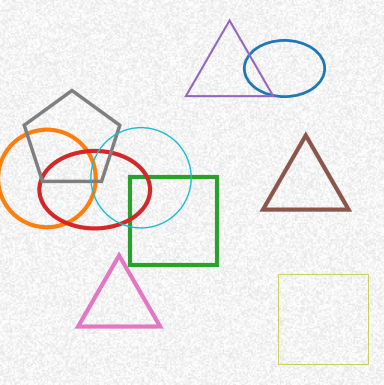[{"shape": "oval", "thickness": 2, "radius": 0.52, "center": [0.739, 0.822]}, {"shape": "circle", "thickness": 3, "radius": 0.63, "center": [0.122, 0.536]}, {"shape": "square", "thickness": 3, "radius": 0.57, "center": [0.451, 0.426]}, {"shape": "oval", "thickness": 3, "radius": 0.72, "center": [0.246, 0.507]}, {"shape": "triangle", "thickness": 1.5, "radius": 0.66, "center": [0.596, 0.816]}, {"shape": "triangle", "thickness": 3, "radius": 0.64, "center": [0.794, 0.52]}, {"shape": "triangle", "thickness": 3, "radius": 0.62, "center": [0.309, 0.213]}, {"shape": "pentagon", "thickness": 2.5, "radius": 0.65, "center": [0.187, 0.634]}, {"shape": "square", "thickness": 0.5, "radius": 0.59, "center": [0.838, 0.172]}, {"shape": "circle", "thickness": 1, "radius": 0.65, "center": [0.366, 0.538]}]